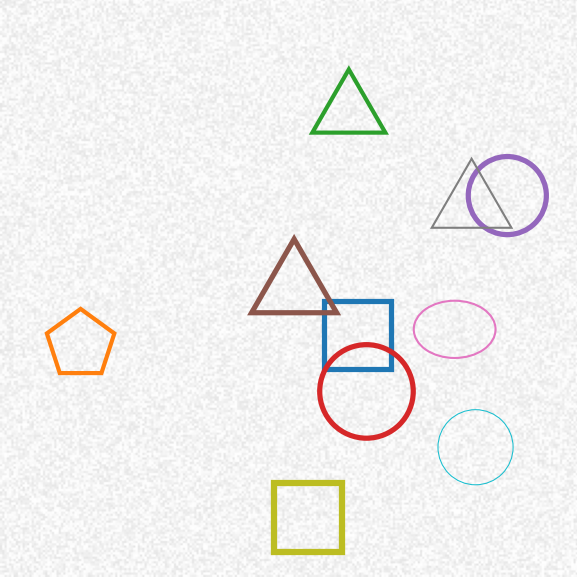[{"shape": "square", "thickness": 2.5, "radius": 0.29, "center": [0.619, 0.419]}, {"shape": "pentagon", "thickness": 2, "radius": 0.31, "center": [0.14, 0.403]}, {"shape": "triangle", "thickness": 2, "radius": 0.36, "center": [0.604, 0.806]}, {"shape": "circle", "thickness": 2.5, "radius": 0.4, "center": [0.635, 0.321]}, {"shape": "circle", "thickness": 2.5, "radius": 0.34, "center": [0.878, 0.66]}, {"shape": "triangle", "thickness": 2.5, "radius": 0.42, "center": [0.509, 0.5]}, {"shape": "oval", "thickness": 1, "radius": 0.35, "center": [0.787, 0.429]}, {"shape": "triangle", "thickness": 1, "radius": 0.4, "center": [0.817, 0.645]}, {"shape": "square", "thickness": 3, "radius": 0.3, "center": [0.533, 0.103]}, {"shape": "circle", "thickness": 0.5, "radius": 0.33, "center": [0.823, 0.225]}]